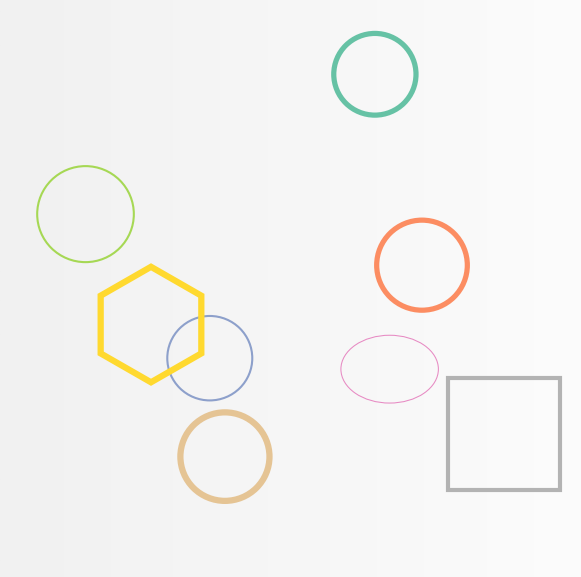[{"shape": "circle", "thickness": 2.5, "radius": 0.35, "center": [0.645, 0.871]}, {"shape": "circle", "thickness": 2.5, "radius": 0.39, "center": [0.726, 0.54]}, {"shape": "circle", "thickness": 1, "radius": 0.37, "center": [0.361, 0.379]}, {"shape": "oval", "thickness": 0.5, "radius": 0.42, "center": [0.67, 0.36]}, {"shape": "circle", "thickness": 1, "radius": 0.42, "center": [0.147, 0.628]}, {"shape": "hexagon", "thickness": 3, "radius": 0.5, "center": [0.26, 0.437]}, {"shape": "circle", "thickness": 3, "radius": 0.38, "center": [0.387, 0.208]}, {"shape": "square", "thickness": 2, "radius": 0.48, "center": [0.867, 0.248]}]